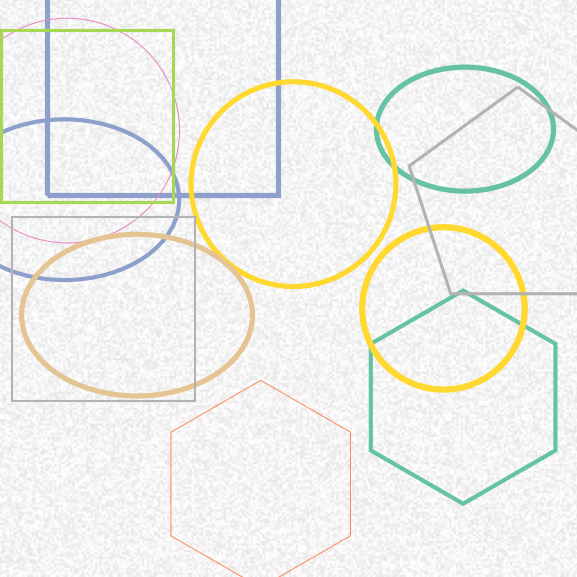[{"shape": "hexagon", "thickness": 2, "radius": 0.92, "center": [0.802, 0.311]}, {"shape": "oval", "thickness": 2.5, "radius": 0.77, "center": [0.805, 0.775]}, {"shape": "hexagon", "thickness": 0.5, "radius": 0.9, "center": [0.451, 0.161]}, {"shape": "square", "thickness": 2.5, "radius": 1.0, "center": [0.281, 0.861]}, {"shape": "oval", "thickness": 2, "radius": 0.99, "center": [0.111, 0.653]}, {"shape": "circle", "thickness": 0.5, "radius": 0.97, "center": [0.116, 0.773]}, {"shape": "square", "thickness": 1.5, "radius": 0.75, "center": [0.151, 0.798]}, {"shape": "circle", "thickness": 3, "radius": 0.7, "center": [0.768, 0.465]}, {"shape": "circle", "thickness": 2.5, "radius": 0.89, "center": [0.508, 0.68]}, {"shape": "oval", "thickness": 2.5, "radius": 1.0, "center": [0.237, 0.453]}, {"shape": "square", "thickness": 1, "radius": 0.8, "center": [0.179, 0.463]}, {"shape": "pentagon", "thickness": 1.5, "radius": 0.99, "center": [0.897, 0.651]}]